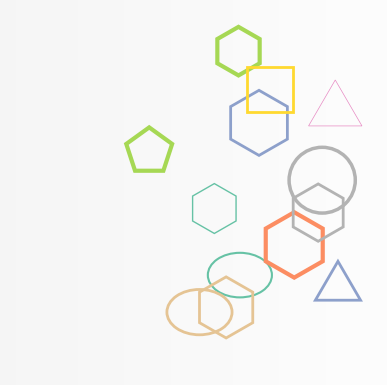[{"shape": "hexagon", "thickness": 1, "radius": 0.32, "center": [0.553, 0.458]}, {"shape": "oval", "thickness": 1.5, "radius": 0.41, "center": [0.619, 0.285]}, {"shape": "hexagon", "thickness": 3, "radius": 0.42, "center": [0.759, 0.364]}, {"shape": "triangle", "thickness": 2, "radius": 0.34, "center": [0.872, 0.254]}, {"shape": "hexagon", "thickness": 2, "radius": 0.42, "center": [0.668, 0.681]}, {"shape": "triangle", "thickness": 0.5, "radius": 0.4, "center": [0.865, 0.713]}, {"shape": "pentagon", "thickness": 3, "radius": 0.31, "center": [0.385, 0.607]}, {"shape": "hexagon", "thickness": 3, "radius": 0.32, "center": [0.615, 0.867]}, {"shape": "square", "thickness": 2, "radius": 0.29, "center": [0.697, 0.768]}, {"shape": "oval", "thickness": 2, "radius": 0.42, "center": [0.515, 0.189]}, {"shape": "hexagon", "thickness": 2, "radius": 0.4, "center": [0.584, 0.201]}, {"shape": "circle", "thickness": 2.5, "radius": 0.43, "center": [0.831, 0.532]}, {"shape": "hexagon", "thickness": 2, "radius": 0.37, "center": [0.821, 0.448]}]